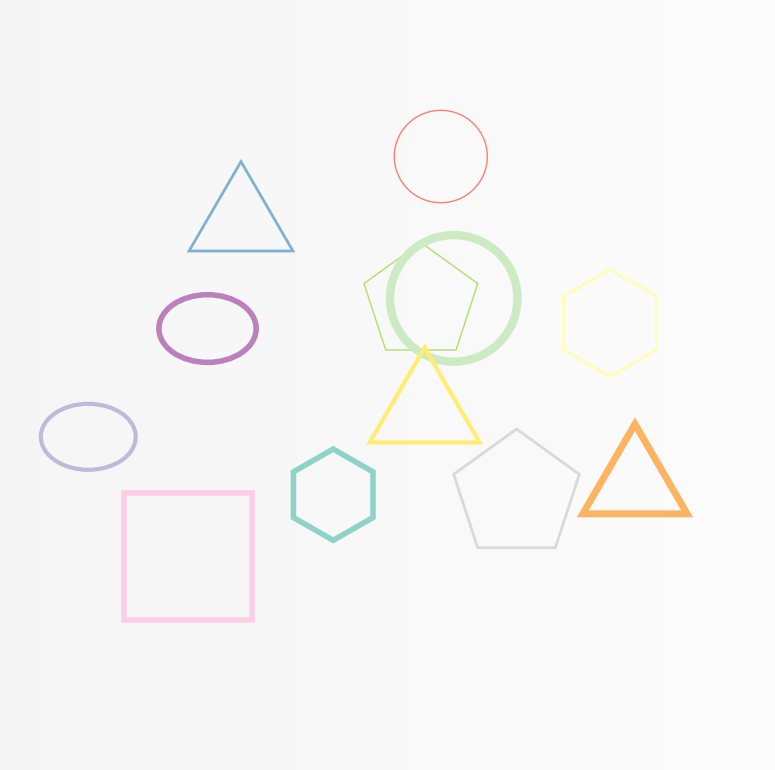[{"shape": "hexagon", "thickness": 2, "radius": 0.3, "center": [0.43, 0.358]}, {"shape": "hexagon", "thickness": 1, "radius": 0.35, "center": [0.787, 0.581]}, {"shape": "oval", "thickness": 1.5, "radius": 0.31, "center": [0.114, 0.433]}, {"shape": "circle", "thickness": 0.5, "radius": 0.3, "center": [0.569, 0.797]}, {"shape": "triangle", "thickness": 1, "radius": 0.39, "center": [0.311, 0.713]}, {"shape": "triangle", "thickness": 2.5, "radius": 0.39, "center": [0.819, 0.372]}, {"shape": "pentagon", "thickness": 0.5, "radius": 0.39, "center": [0.543, 0.608]}, {"shape": "square", "thickness": 2, "radius": 0.41, "center": [0.243, 0.277]}, {"shape": "pentagon", "thickness": 1, "radius": 0.43, "center": [0.666, 0.358]}, {"shape": "oval", "thickness": 2, "radius": 0.31, "center": [0.268, 0.573]}, {"shape": "circle", "thickness": 3, "radius": 0.41, "center": [0.585, 0.613]}, {"shape": "triangle", "thickness": 1.5, "radius": 0.41, "center": [0.548, 0.466]}]